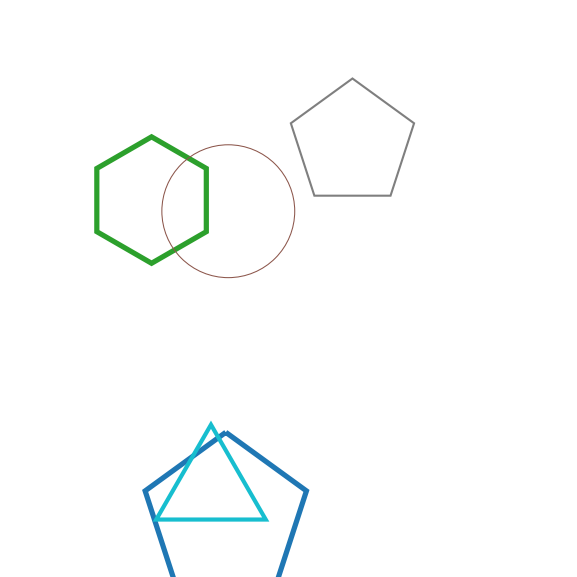[{"shape": "pentagon", "thickness": 2.5, "radius": 0.73, "center": [0.391, 0.104]}, {"shape": "hexagon", "thickness": 2.5, "radius": 0.55, "center": [0.262, 0.653]}, {"shape": "circle", "thickness": 0.5, "radius": 0.58, "center": [0.395, 0.633]}, {"shape": "pentagon", "thickness": 1, "radius": 0.56, "center": [0.61, 0.751]}, {"shape": "triangle", "thickness": 2, "radius": 0.55, "center": [0.365, 0.154]}]